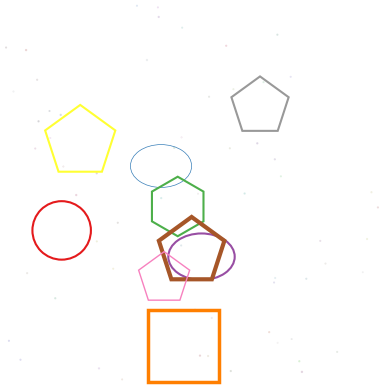[{"shape": "circle", "thickness": 1.5, "radius": 0.38, "center": [0.16, 0.402]}, {"shape": "oval", "thickness": 0.5, "radius": 0.4, "center": [0.418, 0.569]}, {"shape": "hexagon", "thickness": 1.5, "radius": 0.39, "center": [0.462, 0.464]}, {"shape": "oval", "thickness": 1.5, "radius": 0.43, "center": [0.523, 0.333]}, {"shape": "square", "thickness": 2.5, "radius": 0.47, "center": [0.477, 0.102]}, {"shape": "pentagon", "thickness": 1.5, "radius": 0.48, "center": [0.208, 0.632]}, {"shape": "pentagon", "thickness": 3, "radius": 0.45, "center": [0.498, 0.347]}, {"shape": "pentagon", "thickness": 1, "radius": 0.35, "center": [0.426, 0.277]}, {"shape": "pentagon", "thickness": 1.5, "radius": 0.39, "center": [0.675, 0.723]}]